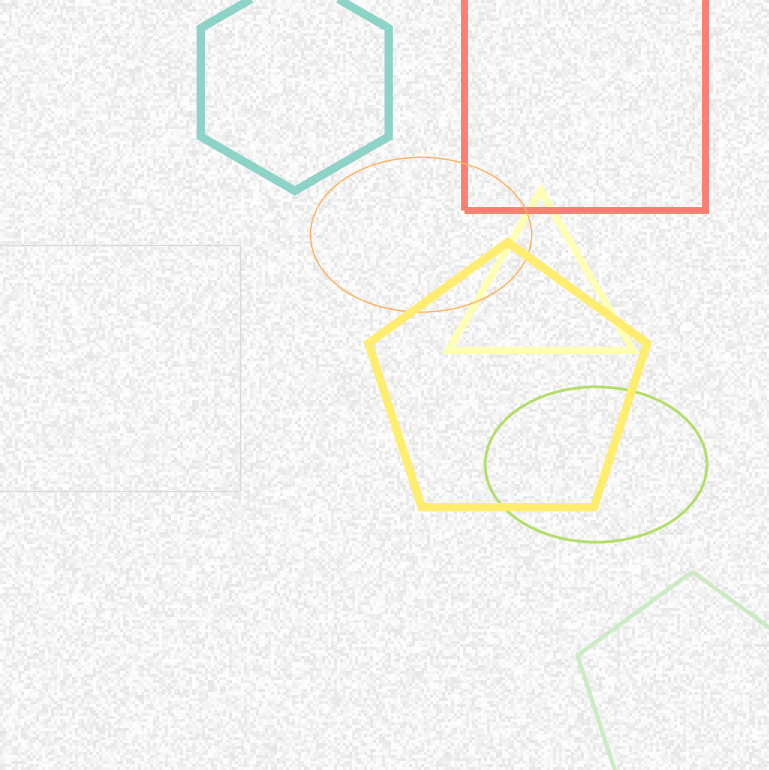[{"shape": "hexagon", "thickness": 3, "radius": 0.7, "center": [0.383, 0.893]}, {"shape": "triangle", "thickness": 2.5, "radius": 0.69, "center": [0.702, 0.614]}, {"shape": "square", "thickness": 2.5, "radius": 0.78, "center": [0.759, 0.884]}, {"shape": "oval", "thickness": 0.5, "radius": 0.72, "center": [0.547, 0.695]}, {"shape": "oval", "thickness": 1, "radius": 0.72, "center": [0.774, 0.397]}, {"shape": "square", "thickness": 0.5, "radius": 0.8, "center": [0.152, 0.523]}, {"shape": "pentagon", "thickness": 1.5, "radius": 0.79, "center": [0.899, 0.1]}, {"shape": "pentagon", "thickness": 3, "radius": 0.95, "center": [0.66, 0.495]}]